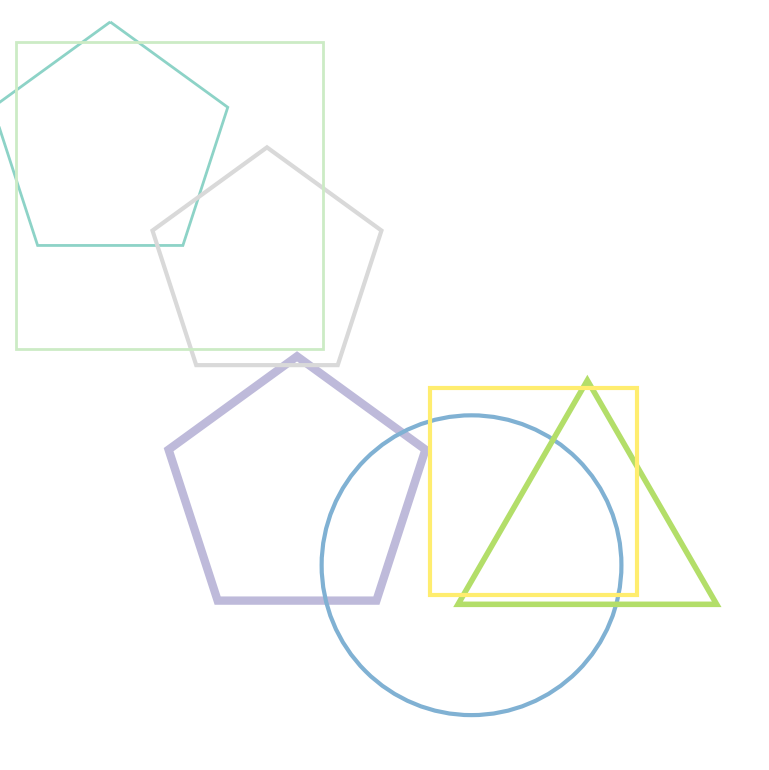[{"shape": "pentagon", "thickness": 1, "radius": 0.8, "center": [0.143, 0.811]}, {"shape": "pentagon", "thickness": 3, "radius": 0.88, "center": [0.386, 0.362]}, {"shape": "circle", "thickness": 1.5, "radius": 0.97, "center": [0.612, 0.266]}, {"shape": "triangle", "thickness": 2, "radius": 0.97, "center": [0.763, 0.312]}, {"shape": "pentagon", "thickness": 1.5, "radius": 0.78, "center": [0.347, 0.652]}, {"shape": "square", "thickness": 1, "radius": 1.0, "center": [0.22, 0.746]}, {"shape": "square", "thickness": 1.5, "radius": 0.67, "center": [0.693, 0.361]}]